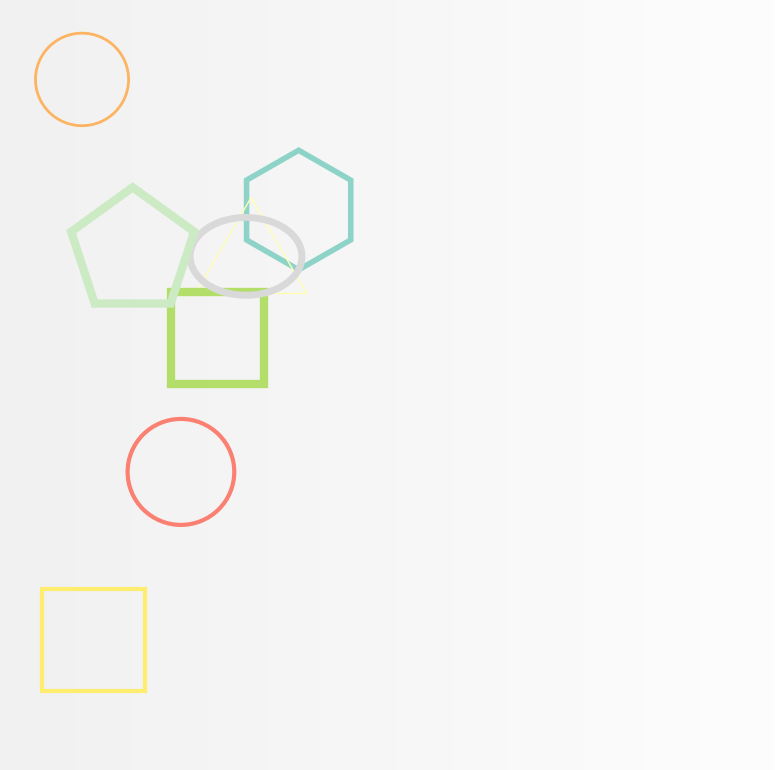[{"shape": "hexagon", "thickness": 2, "radius": 0.39, "center": [0.385, 0.727]}, {"shape": "triangle", "thickness": 0.5, "radius": 0.41, "center": [0.324, 0.66]}, {"shape": "circle", "thickness": 1.5, "radius": 0.34, "center": [0.233, 0.387]}, {"shape": "circle", "thickness": 1, "radius": 0.3, "center": [0.106, 0.897]}, {"shape": "square", "thickness": 3, "radius": 0.3, "center": [0.28, 0.561]}, {"shape": "oval", "thickness": 2.5, "radius": 0.36, "center": [0.317, 0.667]}, {"shape": "pentagon", "thickness": 3, "radius": 0.42, "center": [0.171, 0.673]}, {"shape": "square", "thickness": 1.5, "radius": 0.33, "center": [0.12, 0.169]}]